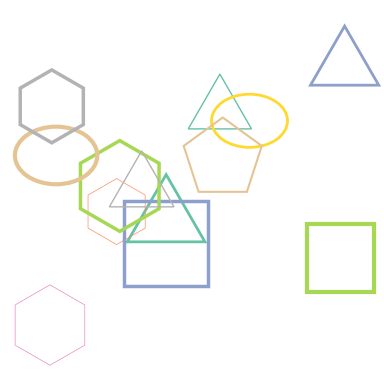[{"shape": "triangle", "thickness": 2, "radius": 0.58, "center": [0.432, 0.43]}, {"shape": "triangle", "thickness": 1, "radius": 0.47, "center": [0.571, 0.713]}, {"shape": "hexagon", "thickness": 0.5, "radius": 0.43, "center": [0.303, 0.45]}, {"shape": "square", "thickness": 2.5, "radius": 0.55, "center": [0.432, 0.368]}, {"shape": "triangle", "thickness": 2, "radius": 0.51, "center": [0.895, 0.83]}, {"shape": "hexagon", "thickness": 0.5, "radius": 0.52, "center": [0.13, 0.156]}, {"shape": "square", "thickness": 3, "radius": 0.44, "center": [0.884, 0.331]}, {"shape": "hexagon", "thickness": 2.5, "radius": 0.59, "center": [0.311, 0.517]}, {"shape": "oval", "thickness": 2, "radius": 0.49, "center": [0.648, 0.686]}, {"shape": "oval", "thickness": 3, "radius": 0.53, "center": [0.146, 0.596]}, {"shape": "pentagon", "thickness": 1.5, "radius": 0.53, "center": [0.579, 0.588]}, {"shape": "triangle", "thickness": 1, "radius": 0.48, "center": [0.368, 0.511]}, {"shape": "hexagon", "thickness": 2.5, "radius": 0.47, "center": [0.134, 0.724]}]